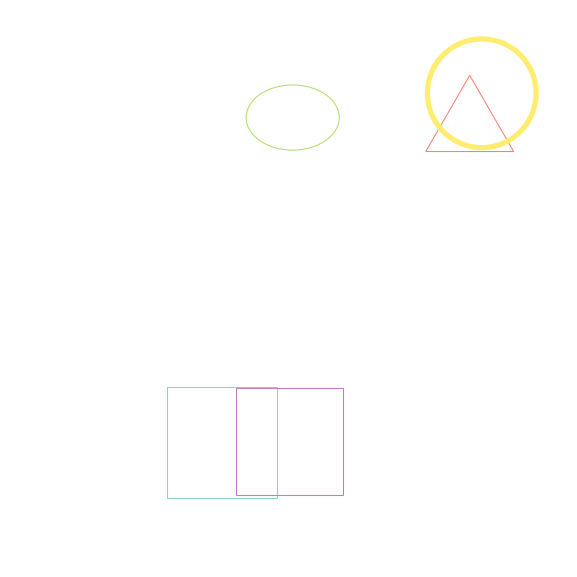[{"shape": "square", "thickness": 0.5, "radius": 0.48, "center": [0.385, 0.232]}, {"shape": "triangle", "thickness": 0.5, "radius": 0.44, "center": [0.813, 0.781]}, {"shape": "oval", "thickness": 0.5, "radius": 0.4, "center": [0.507, 0.796]}, {"shape": "square", "thickness": 0.5, "radius": 0.46, "center": [0.502, 0.235]}, {"shape": "circle", "thickness": 2.5, "radius": 0.47, "center": [0.834, 0.838]}]